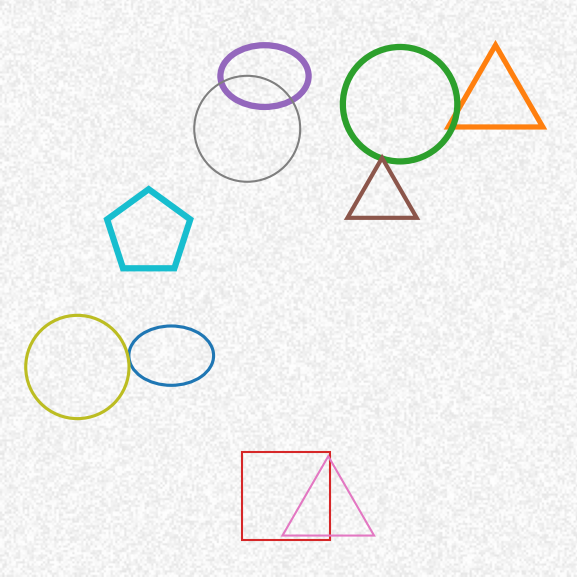[{"shape": "oval", "thickness": 1.5, "radius": 0.37, "center": [0.296, 0.383]}, {"shape": "triangle", "thickness": 2.5, "radius": 0.47, "center": [0.858, 0.827]}, {"shape": "circle", "thickness": 3, "radius": 0.5, "center": [0.693, 0.819]}, {"shape": "square", "thickness": 1, "radius": 0.38, "center": [0.496, 0.14]}, {"shape": "oval", "thickness": 3, "radius": 0.38, "center": [0.458, 0.867]}, {"shape": "triangle", "thickness": 2, "radius": 0.35, "center": [0.662, 0.657]}, {"shape": "triangle", "thickness": 1, "radius": 0.46, "center": [0.568, 0.118]}, {"shape": "circle", "thickness": 1, "radius": 0.46, "center": [0.428, 0.776]}, {"shape": "circle", "thickness": 1.5, "radius": 0.45, "center": [0.134, 0.364]}, {"shape": "pentagon", "thickness": 3, "radius": 0.38, "center": [0.257, 0.596]}]